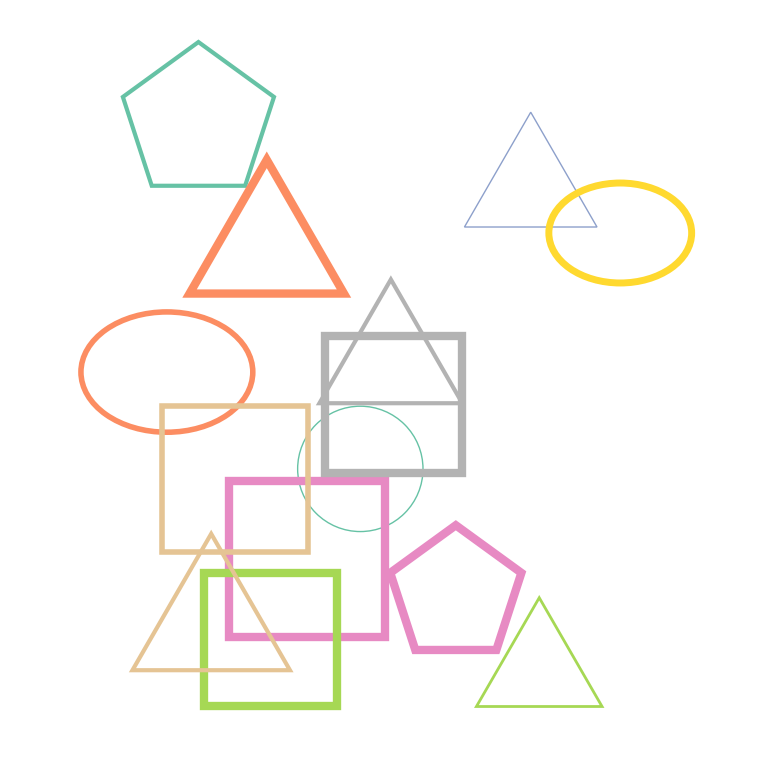[{"shape": "pentagon", "thickness": 1.5, "radius": 0.52, "center": [0.258, 0.842]}, {"shape": "circle", "thickness": 0.5, "radius": 0.41, "center": [0.468, 0.391]}, {"shape": "oval", "thickness": 2, "radius": 0.56, "center": [0.217, 0.517]}, {"shape": "triangle", "thickness": 3, "radius": 0.58, "center": [0.346, 0.677]}, {"shape": "triangle", "thickness": 0.5, "radius": 0.5, "center": [0.689, 0.755]}, {"shape": "square", "thickness": 3, "radius": 0.51, "center": [0.399, 0.274]}, {"shape": "pentagon", "thickness": 3, "radius": 0.45, "center": [0.592, 0.228]}, {"shape": "triangle", "thickness": 1, "radius": 0.47, "center": [0.7, 0.13]}, {"shape": "square", "thickness": 3, "radius": 0.43, "center": [0.351, 0.169]}, {"shape": "oval", "thickness": 2.5, "radius": 0.46, "center": [0.806, 0.697]}, {"shape": "triangle", "thickness": 1.5, "radius": 0.59, "center": [0.274, 0.189]}, {"shape": "square", "thickness": 2, "radius": 0.47, "center": [0.305, 0.378]}, {"shape": "square", "thickness": 3, "radius": 0.45, "center": [0.511, 0.475]}, {"shape": "triangle", "thickness": 1.5, "radius": 0.54, "center": [0.508, 0.53]}]